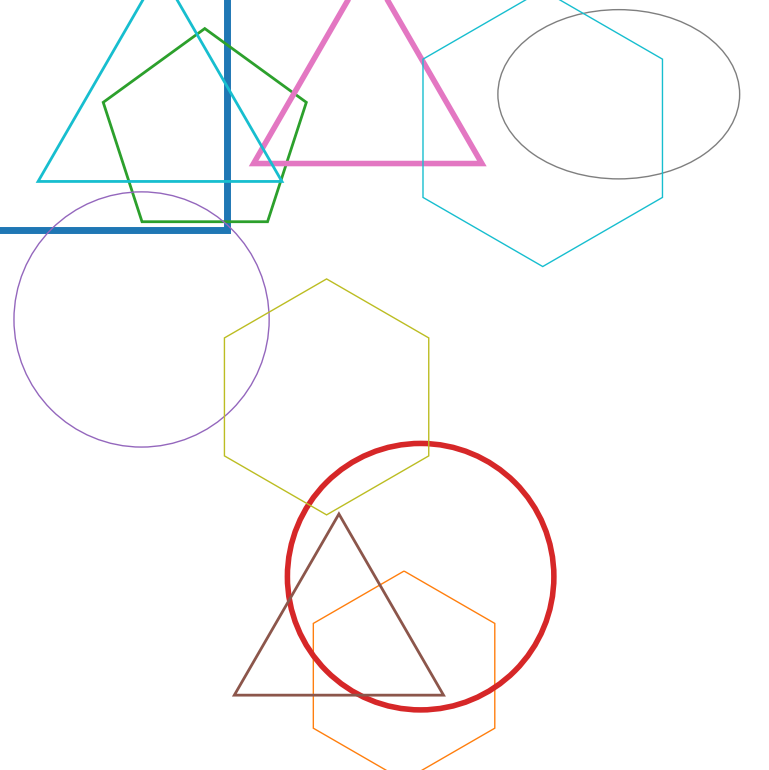[{"shape": "square", "thickness": 2.5, "radius": 0.78, "center": [0.139, 0.857]}, {"shape": "hexagon", "thickness": 0.5, "radius": 0.68, "center": [0.525, 0.122]}, {"shape": "pentagon", "thickness": 1, "radius": 0.69, "center": [0.266, 0.824]}, {"shape": "circle", "thickness": 2, "radius": 0.87, "center": [0.546, 0.251]}, {"shape": "circle", "thickness": 0.5, "radius": 0.83, "center": [0.184, 0.585]}, {"shape": "triangle", "thickness": 1, "radius": 0.78, "center": [0.44, 0.176]}, {"shape": "triangle", "thickness": 2, "radius": 0.86, "center": [0.478, 0.873]}, {"shape": "oval", "thickness": 0.5, "radius": 0.78, "center": [0.804, 0.878]}, {"shape": "hexagon", "thickness": 0.5, "radius": 0.77, "center": [0.424, 0.485]}, {"shape": "triangle", "thickness": 1, "radius": 0.91, "center": [0.208, 0.856]}, {"shape": "hexagon", "thickness": 0.5, "radius": 0.9, "center": [0.705, 0.833]}]